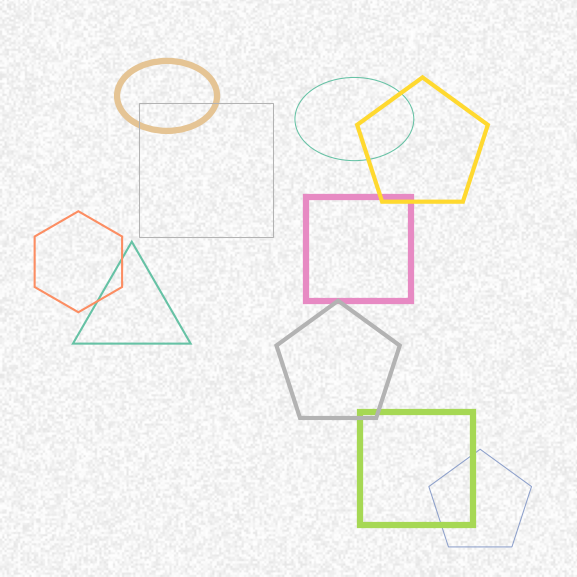[{"shape": "triangle", "thickness": 1, "radius": 0.59, "center": [0.228, 0.463]}, {"shape": "oval", "thickness": 0.5, "radius": 0.51, "center": [0.614, 0.793]}, {"shape": "hexagon", "thickness": 1, "radius": 0.44, "center": [0.136, 0.546]}, {"shape": "pentagon", "thickness": 0.5, "radius": 0.47, "center": [0.831, 0.128]}, {"shape": "square", "thickness": 3, "radius": 0.45, "center": [0.62, 0.568]}, {"shape": "square", "thickness": 3, "radius": 0.49, "center": [0.721, 0.188]}, {"shape": "pentagon", "thickness": 2, "radius": 0.59, "center": [0.732, 0.746]}, {"shape": "oval", "thickness": 3, "radius": 0.43, "center": [0.289, 0.833]}, {"shape": "pentagon", "thickness": 2, "radius": 0.56, "center": [0.585, 0.366]}, {"shape": "square", "thickness": 0.5, "radius": 0.58, "center": [0.356, 0.705]}]